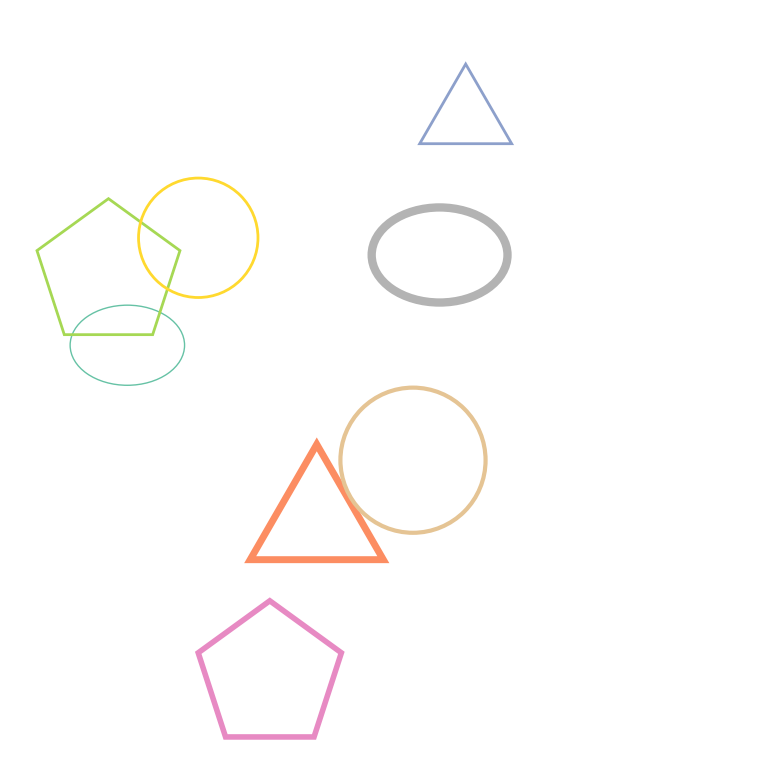[{"shape": "oval", "thickness": 0.5, "radius": 0.37, "center": [0.165, 0.552]}, {"shape": "triangle", "thickness": 2.5, "radius": 0.5, "center": [0.411, 0.323]}, {"shape": "triangle", "thickness": 1, "radius": 0.34, "center": [0.605, 0.848]}, {"shape": "pentagon", "thickness": 2, "radius": 0.49, "center": [0.35, 0.122]}, {"shape": "pentagon", "thickness": 1, "radius": 0.49, "center": [0.141, 0.644]}, {"shape": "circle", "thickness": 1, "radius": 0.39, "center": [0.257, 0.691]}, {"shape": "circle", "thickness": 1.5, "radius": 0.47, "center": [0.536, 0.402]}, {"shape": "oval", "thickness": 3, "radius": 0.44, "center": [0.571, 0.669]}]